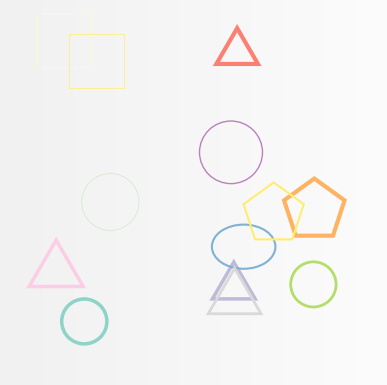[{"shape": "circle", "thickness": 2.5, "radius": 0.29, "center": [0.218, 0.165]}, {"shape": "square", "thickness": 0.5, "radius": 0.35, "center": [0.165, 0.896]}, {"shape": "triangle", "thickness": 2.5, "radius": 0.32, "center": [0.603, 0.256]}, {"shape": "triangle", "thickness": 3, "radius": 0.31, "center": [0.612, 0.865]}, {"shape": "oval", "thickness": 1.5, "radius": 0.41, "center": [0.629, 0.359]}, {"shape": "pentagon", "thickness": 3, "radius": 0.41, "center": [0.811, 0.454]}, {"shape": "circle", "thickness": 2, "radius": 0.29, "center": [0.809, 0.261]}, {"shape": "triangle", "thickness": 2.5, "radius": 0.4, "center": [0.145, 0.296]}, {"shape": "triangle", "thickness": 2, "radius": 0.39, "center": [0.606, 0.224]}, {"shape": "circle", "thickness": 1, "radius": 0.41, "center": [0.596, 0.604]}, {"shape": "circle", "thickness": 0.5, "radius": 0.37, "center": [0.285, 0.475]}, {"shape": "pentagon", "thickness": 1.5, "radius": 0.41, "center": [0.706, 0.444]}, {"shape": "square", "thickness": 0.5, "radius": 0.35, "center": [0.249, 0.842]}]